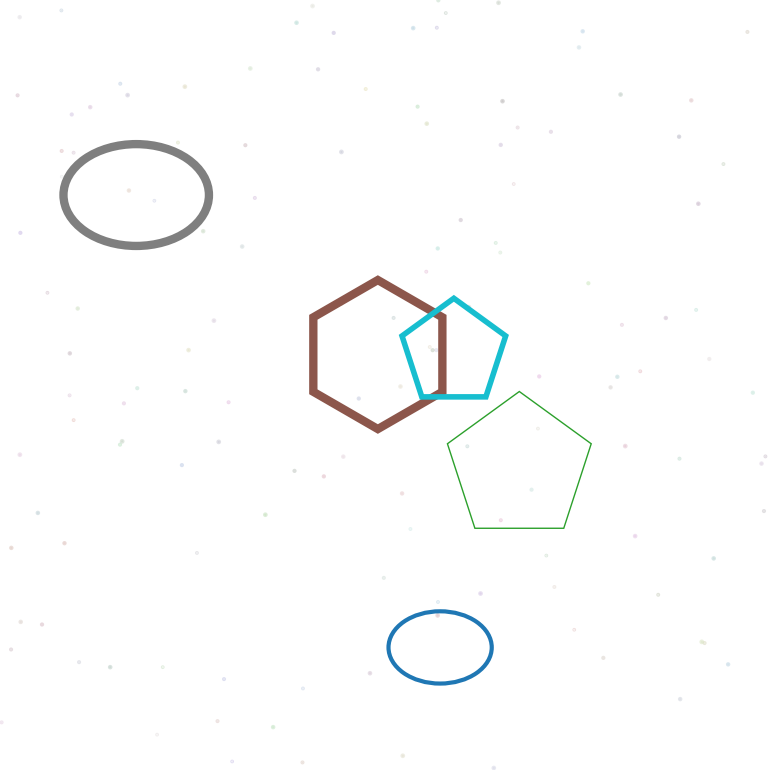[{"shape": "oval", "thickness": 1.5, "radius": 0.34, "center": [0.572, 0.159]}, {"shape": "pentagon", "thickness": 0.5, "radius": 0.49, "center": [0.674, 0.393]}, {"shape": "hexagon", "thickness": 3, "radius": 0.48, "center": [0.491, 0.54]}, {"shape": "oval", "thickness": 3, "radius": 0.47, "center": [0.177, 0.747]}, {"shape": "pentagon", "thickness": 2, "radius": 0.35, "center": [0.589, 0.542]}]